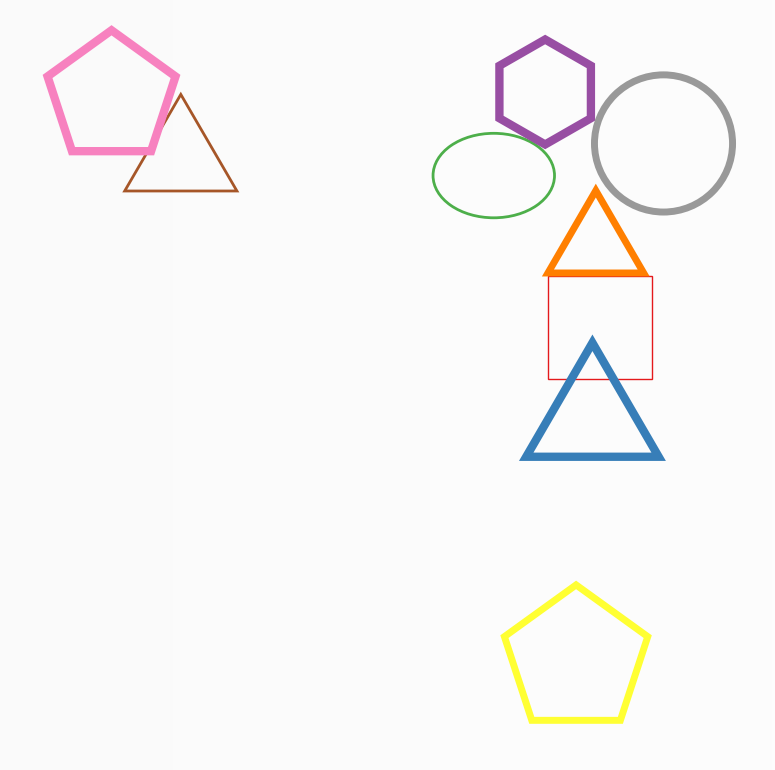[{"shape": "square", "thickness": 0.5, "radius": 0.34, "center": [0.774, 0.575]}, {"shape": "triangle", "thickness": 3, "radius": 0.49, "center": [0.764, 0.456]}, {"shape": "oval", "thickness": 1, "radius": 0.39, "center": [0.637, 0.772]}, {"shape": "hexagon", "thickness": 3, "radius": 0.34, "center": [0.703, 0.881]}, {"shape": "triangle", "thickness": 2.5, "radius": 0.36, "center": [0.769, 0.681]}, {"shape": "pentagon", "thickness": 2.5, "radius": 0.49, "center": [0.743, 0.143]}, {"shape": "triangle", "thickness": 1, "radius": 0.42, "center": [0.233, 0.794]}, {"shape": "pentagon", "thickness": 3, "radius": 0.43, "center": [0.144, 0.874]}, {"shape": "circle", "thickness": 2.5, "radius": 0.45, "center": [0.856, 0.814]}]